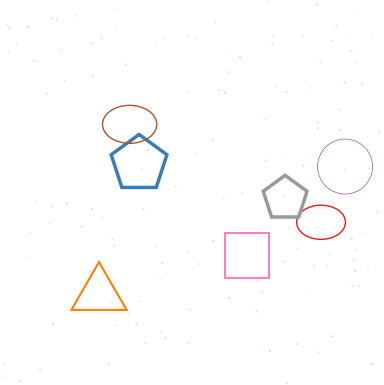[{"shape": "oval", "thickness": 1, "radius": 0.32, "center": [0.834, 0.423]}, {"shape": "pentagon", "thickness": 2.5, "radius": 0.38, "center": [0.361, 0.575]}, {"shape": "circle", "thickness": 0.5, "radius": 0.36, "center": [0.896, 0.567]}, {"shape": "triangle", "thickness": 1.5, "radius": 0.41, "center": [0.257, 0.237]}, {"shape": "oval", "thickness": 1, "radius": 0.35, "center": [0.337, 0.677]}, {"shape": "square", "thickness": 1.5, "radius": 0.29, "center": [0.642, 0.337]}, {"shape": "pentagon", "thickness": 2.5, "radius": 0.3, "center": [0.741, 0.485]}]